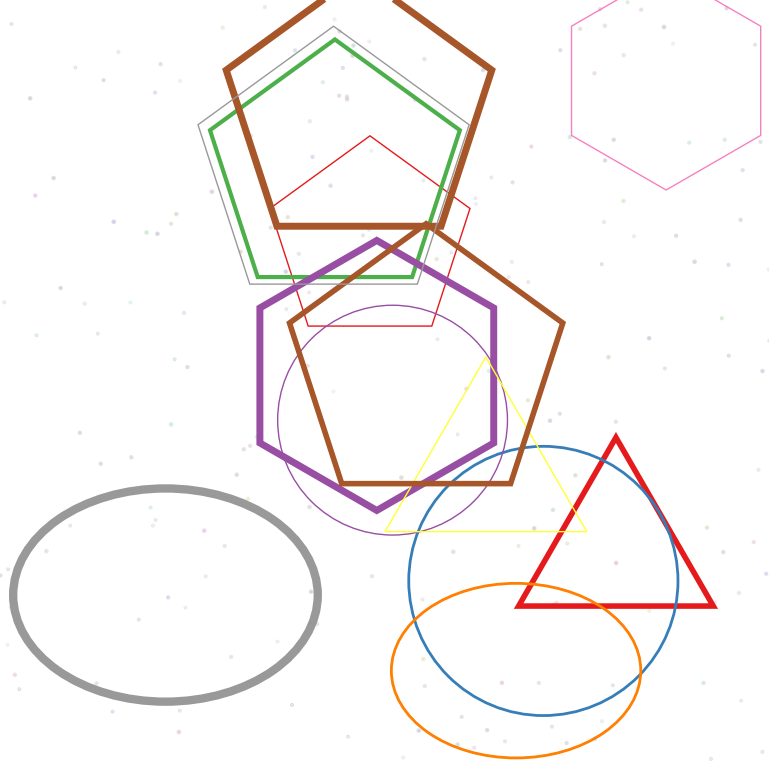[{"shape": "pentagon", "thickness": 0.5, "radius": 0.68, "center": [0.48, 0.687]}, {"shape": "triangle", "thickness": 2, "radius": 0.73, "center": [0.8, 0.286]}, {"shape": "circle", "thickness": 1, "radius": 0.87, "center": [0.706, 0.246]}, {"shape": "pentagon", "thickness": 1.5, "radius": 0.85, "center": [0.435, 0.778]}, {"shape": "circle", "thickness": 0.5, "radius": 0.75, "center": [0.51, 0.454]}, {"shape": "hexagon", "thickness": 2.5, "radius": 0.88, "center": [0.489, 0.512]}, {"shape": "oval", "thickness": 1, "radius": 0.81, "center": [0.67, 0.129]}, {"shape": "triangle", "thickness": 0.5, "radius": 0.76, "center": [0.631, 0.385]}, {"shape": "pentagon", "thickness": 2.5, "radius": 0.91, "center": [0.466, 0.853]}, {"shape": "pentagon", "thickness": 2, "radius": 0.93, "center": [0.553, 0.523]}, {"shape": "hexagon", "thickness": 0.5, "radius": 0.71, "center": [0.865, 0.895]}, {"shape": "pentagon", "thickness": 0.5, "radius": 0.93, "center": [0.433, 0.781]}, {"shape": "oval", "thickness": 3, "radius": 0.99, "center": [0.215, 0.227]}]